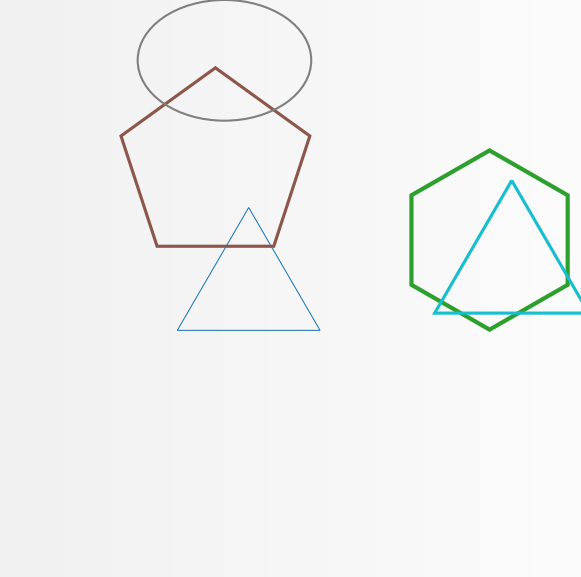[{"shape": "triangle", "thickness": 0.5, "radius": 0.71, "center": [0.428, 0.498]}, {"shape": "hexagon", "thickness": 2, "radius": 0.78, "center": [0.842, 0.583]}, {"shape": "pentagon", "thickness": 1.5, "radius": 0.85, "center": [0.371, 0.711]}, {"shape": "oval", "thickness": 1, "radius": 0.75, "center": [0.386, 0.895]}, {"shape": "triangle", "thickness": 1.5, "radius": 0.77, "center": [0.88, 0.534]}]